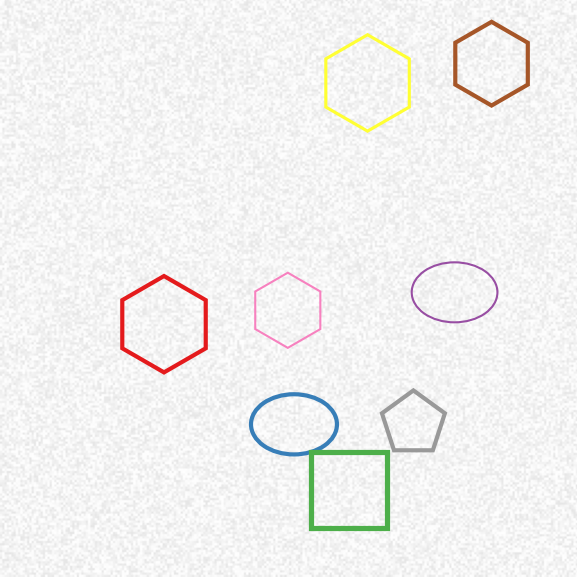[{"shape": "hexagon", "thickness": 2, "radius": 0.42, "center": [0.284, 0.438]}, {"shape": "oval", "thickness": 2, "radius": 0.37, "center": [0.509, 0.264]}, {"shape": "square", "thickness": 2.5, "radius": 0.33, "center": [0.604, 0.15]}, {"shape": "oval", "thickness": 1, "radius": 0.37, "center": [0.787, 0.493]}, {"shape": "hexagon", "thickness": 1.5, "radius": 0.42, "center": [0.636, 0.855]}, {"shape": "hexagon", "thickness": 2, "radius": 0.36, "center": [0.851, 0.889]}, {"shape": "hexagon", "thickness": 1, "radius": 0.33, "center": [0.498, 0.462]}, {"shape": "pentagon", "thickness": 2, "radius": 0.29, "center": [0.716, 0.266]}]